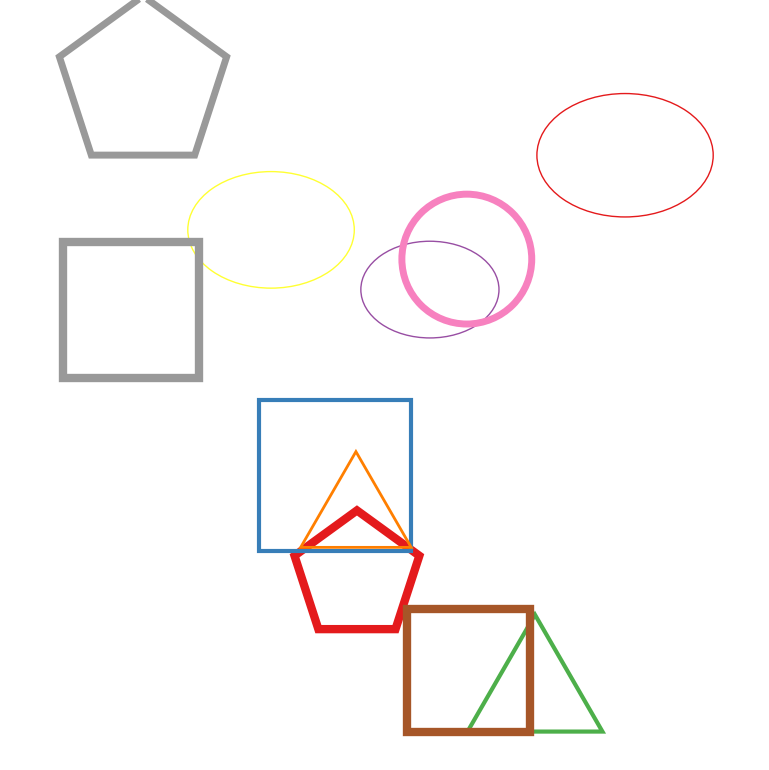[{"shape": "oval", "thickness": 0.5, "radius": 0.57, "center": [0.812, 0.798]}, {"shape": "pentagon", "thickness": 3, "radius": 0.43, "center": [0.464, 0.252]}, {"shape": "square", "thickness": 1.5, "radius": 0.49, "center": [0.435, 0.382]}, {"shape": "triangle", "thickness": 1.5, "radius": 0.51, "center": [0.695, 0.1]}, {"shape": "oval", "thickness": 0.5, "radius": 0.45, "center": [0.558, 0.624]}, {"shape": "triangle", "thickness": 1, "radius": 0.41, "center": [0.462, 0.331]}, {"shape": "oval", "thickness": 0.5, "radius": 0.54, "center": [0.352, 0.701]}, {"shape": "square", "thickness": 3, "radius": 0.4, "center": [0.609, 0.129]}, {"shape": "circle", "thickness": 2.5, "radius": 0.42, "center": [0.606, 0.664]}, {"shape": "square", "thickness": 3, "radius": 0.44, "center": [0.17, 0.597]}, {"shape": "pentagon", "thickness": 2.5, "radius": 0.57, "center": [0.186, 0.891]}]